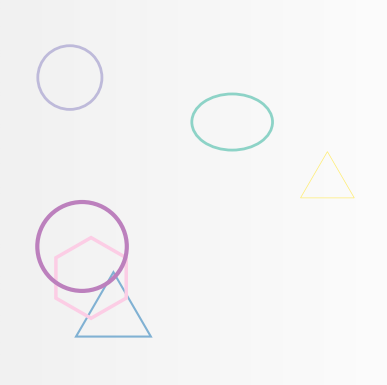[{"shape": "oval", "thickness": 2, "radius": 0.52, "center": [0.599, 0.683]}, {"shape": "circle", "thickness": 2, "radius": 0.41, "center": [0.18, 0.799]}, {"shape": "triangle", "thickness": 1.5, "radius": 0.56, "center": [0.293, 0.182]}, {"shape": "hexagon", "thickness": 2.5, "radius": 0.52, "center": [0.235, 0.278]}, {"shape": "circle", "thickness": 3, "radius": 0.58, "center": [0.212, 0.36]}, {"shape": "triangle", "thickness": 0.5, "radius": 0.4, "center": [0.845, 0.526]}]